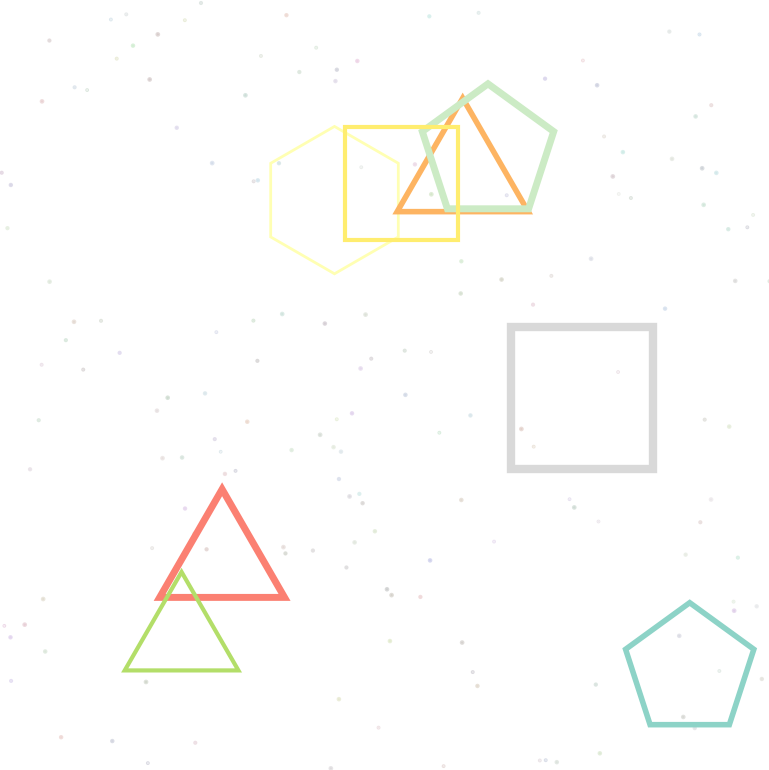[{"shape": "pentagon", "thickness": 2, "radius": 0.44, "center": [0.896, 0.13]}, {"shape": "hexagon", "thickness": 1, "radius": 0.48, "center": [0.434, 0.74]}, {"shape": "triangle", "thickness": 2.5, "radius": 0.47, "center": [0.288, 0.271]}, {"shape": "triangle", "thickness": 2, "radius": 0.49, "center": [0.601, 0.774]}, {"shape": "triangle", "thickness": 1.5, "radius": 0.43, "center": [0.236, 0.172]}, {"shape": "square", "thickness": 3, "radius": 0.46, "center": [0.756, 0.483]}, {"shape": "pentagon", "thickness": 2.5, "radius": 0.45, "center": [0.634, 0.801]}, {"shape": "square", "thickness": 1.5, "radius": 0.37, "center": [0.521, 0.762]}]